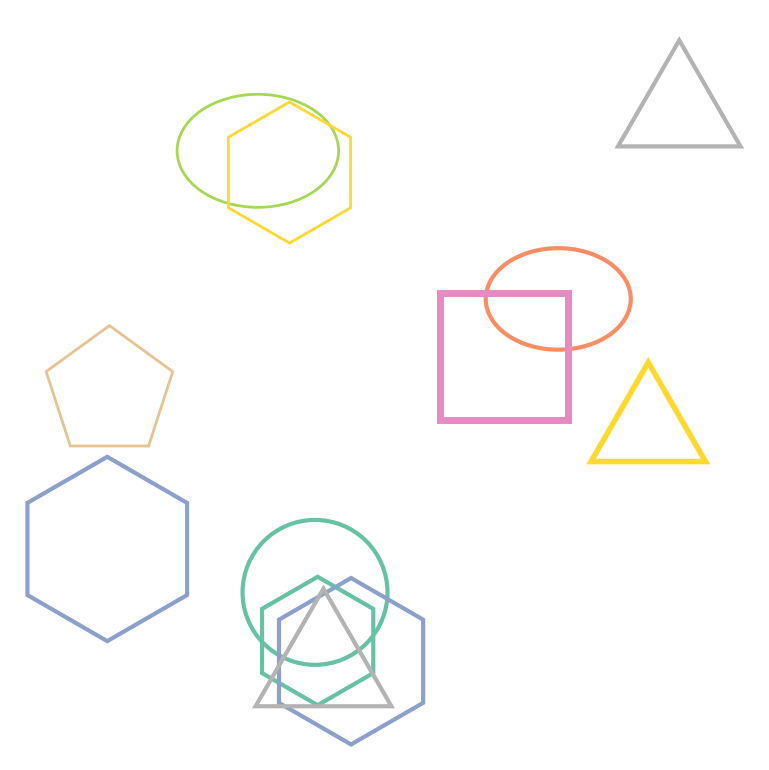[{"shape": "hexagon", "thickness": 1.5, "radius": 0.42, "center": [0.413, 0.168]}, {"shape": "circle", "thickness": 1.5, "radius": 0.47, "center": [0.409, 0.231]}, {"shape": "oval", "thickness": 1.5, "radius": 0.47, "center": [0.725, 0.612]}, {"shape": "hexagon", "thickness": 1.5, "radius": 0.54, "center": [0.456, 0.141]}, {"shape": "hexagon", "thickness": 1.5, "radius": 0.6, "center": [0.139, 0.287]}, {"shape": "square", "thickness": 2.5, "radius": 0.41, "center": [0.655, 0.537]}, {"shape": "oval", "thickness": 1, "radius": 0.52, "center": [0.335, 0.804]}, {"shape": "triangle", "thickness": 2, "radius": 0.43, "center": [0.842, 0.443]}, {"shape": "hexagon", "thickness": 1, "radius": 0.46, "center": [0.376, 0.776]}, {"shape": "pentagon", "thickness": 1, "radius": 0.43, "center": [0.142, 0.491]}, {"shape": "triangle", "thickness": 1.5, "radius": 0.51, "center": [0.42, 0.134]}, {"shape": "triangle", "thickness": 1.5, "radius": 0.46, "center": [0.882, 0.856]}]